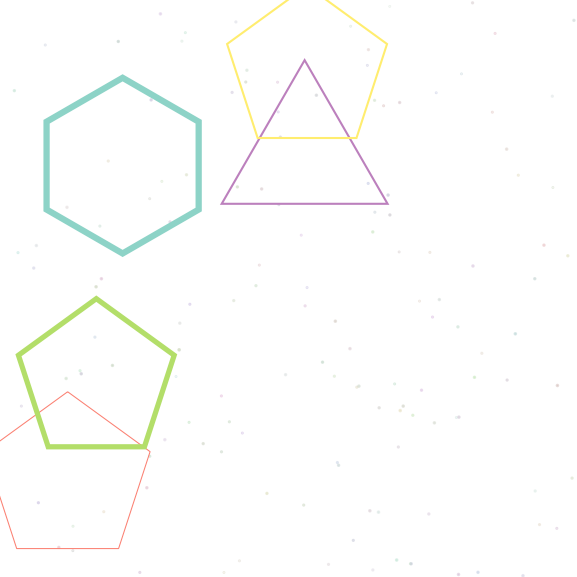[{"shape": "hexagon", "thickness": 3, "radius": 0.76, "center": [0.212, 0.712]}, {"shape": "pentagon", "thickness": 0.5, "radius": 0.75, "center": [0.117, 0.171]}, {"shape": "pentagon", "thickness": 2.5, "radius": 0.71, "center": [0.167, 0.34]}, {"shape": "triangle", "thickness": 1, "radius": 0.83, "center": [0.527, 0.729]}, {"shape": "pentagon", "thickness": 1, "radius": 0.73, "center": [0.532, 0.878]}]